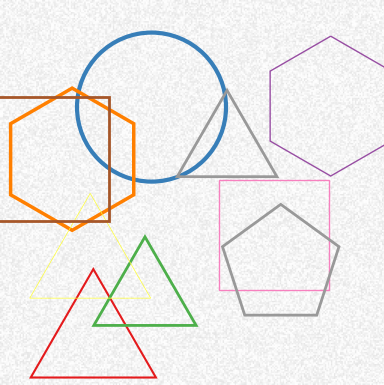[{"shape": "triangle", "thickness": 1.5, "radius": 0.94, "center": [0.242, 0.113]}, {"shape": "circle", "thickness": 3, "radius": 0.97, "center": [0.394, 0.722]}, {"shape": "triangle", "thickness": 2, "radius": 0.77, "center": [0.377, 0.231]}, {"shape": "hexagon", "thickness": 1, "radius": 0.91, "center": [0.859, 0.724]}, {"shape": "hexagon", "thickness": 2.5, "radius": 0.92, "center": [0.187, 0.586]}, {"shape": "triangle", "thickness": 0.5, "radius": 0.91, "center": [0.234, 0.316]}, {"shape": "square", "thickness": 2, "radius": 0.8, "center": [0.122, 0.588]}, {"shape": "square", "thickness": 1, "radius": 0.72, "center": [0.713, 0.389]}, {"shape": "triangle", "thickness": 2, "radius": 0.75, "center": [0.59, 0.616]}, {"shape": "pentagon", "thickness": 2, "radius": 0.8, "center": [0.729, 0.31]}]